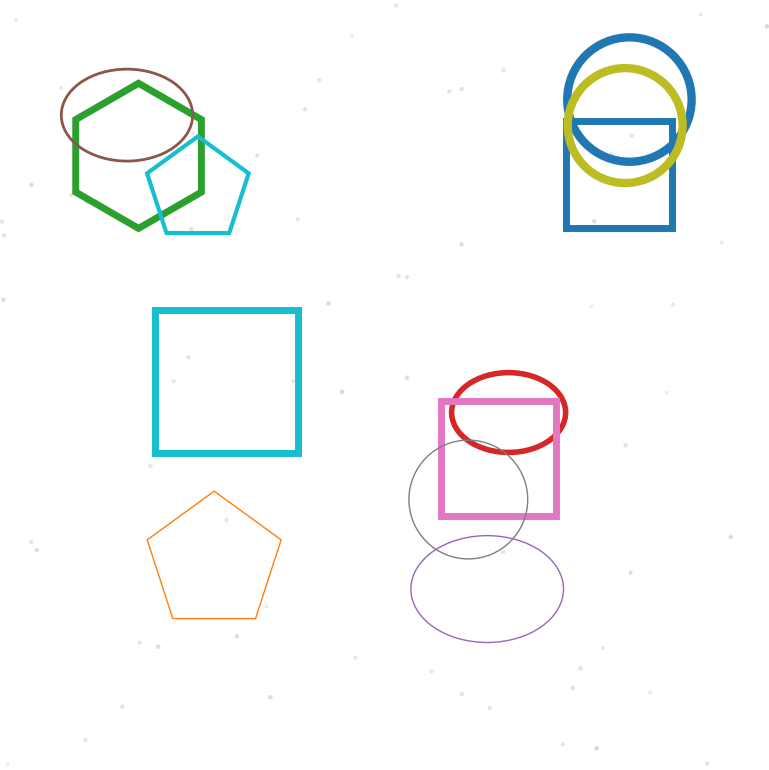[{"shape": "circle", "thickness": 3, "radius": 0.4, "center": [0.817, 0.871]}, {"shape": "square", "thickness": 2.5, "radius": 0.35, "center": [0.804, 0.773]}, {"shape": "pentagon", "thickness": 0.5, "radius": 0.46, "center": [0.278, 0.271]}, {"shape": "hexagon", "thickness": 2.5, "radius": 0.47, "center": [0.18, 0.798]}, {"shape": "oval", "thickness": 2, "radius": 0.37, "center": [0.661, 0.464]}, {"shape": "oval", "thickness": 0.5, "radius": 0.5, "center": [0.633, 0.235]}, {"shape": "oval", "thickness": 1, "radius": 0.43, "center": [0.165, 0.85]}, {"shape": "square", "thickness": 2.5, "radius": 0.37, "center": [0.648, 0.404]}, {"shape": "circle", "thickness": 0.5, "radius": 0.39, "center": [0.608, 0.351]}, {"shape": "circle", "thickness": 3, "radius": 0.37, "center": [0.812, 0.837]}, {"shape": "pentagon", "thickness": 1.5, "radius": 0.35, "center": [0.257, 0.753]}, {"shape": "square", "thickness": 2.5, "radius": 0.46, "center": [0.294, 0.504]}]